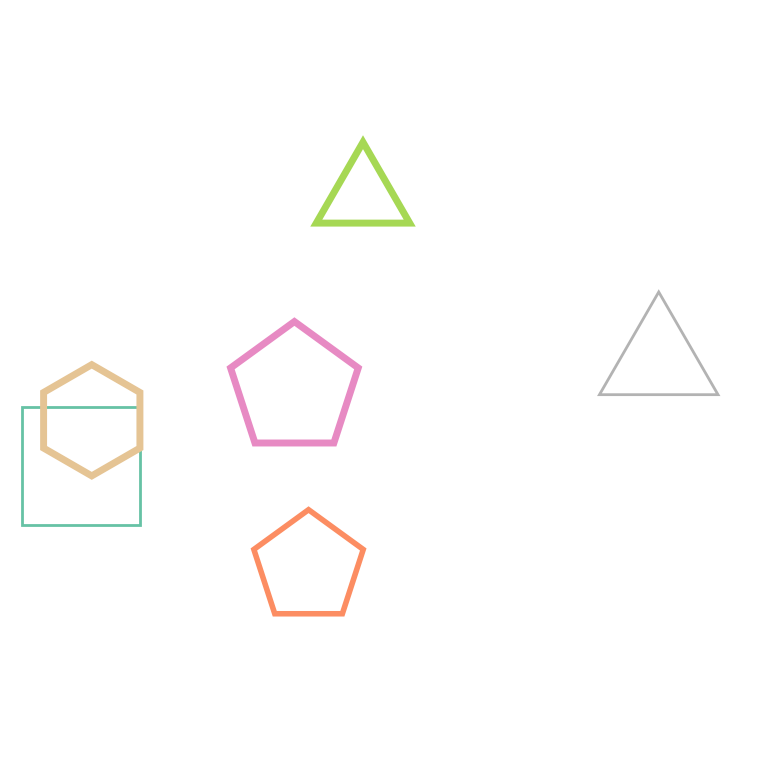[{"shape": "square", "thickness": 1, "radius": 0.38, "center": [0.105, 0.395]}, {"shape": "pentagon", "thickness": 2, "radius": 0.37, "center": [0.401, 0.263]}, {"shape": "pentagon", "thickness": 2.5, "radius": 0.44, "center": [0.382, 0.495]}, {"shape": "triangle", "thickness": 2.5, "radius": 0.35, "center": [0.471, 0.745]}, {"shape": "hexagon", "thickness": 2.5, "radius": 0.36, "center": [0.119, 0.454]}, {"shape": "triangle", "thickness": 1, "radius": 0.44, "center": [0.855, 0.532]}]